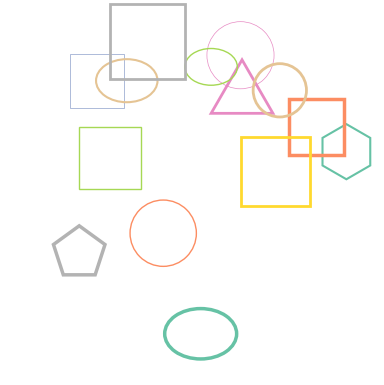[{"shape": "oval", "thickness": 2.5, "radius": 0.47, "center": [0.521, 0.133]}, {"shape": "hexagon", "thickness": 1.5, "radius": 0.36, "center": [0.9, 0.606]}, {"shape": "circle", "thickness": 1, "radius": 0.43, "center": [0.424, 0.394]}, {"shape": "square", "thickness": 2.5, "radius": 0.36, "center": [0.823, 0.67]}, {"shape": "square", "thickness": 0.5, "radius": 0.35, "center": [0.253, 0.789]}, {"shape": "triangle", "thickness": 2, "radius": 0.46, "center": [0.629, 0.752]}, {"shape": "circle", "thickness": 0.5, "radius": 0.44, "center": [0.625, 0.857]}, {"shape": "oval", "thickness": 1, "radius": 0.34, "center": [0.548, 0.826]}, {"shape": "square", "thickness": 1, "radius": 0.41, "center": [0.285, 0.59]}, {"shape": "square", "thickness": 2, "radius": 0.45, "center": [0.716, 0.554]}, {"shape": "oval", "thickness": 1.5, "radius": 0.4, "center": [0.329, 0.79]}, {"shape": "circle", "thickness": 2, "radius": 0.35, "center": [0.727, 0.765]}, {"shape": "square", "thickness": 2, "radius": 0.49, "center": [0.382, 0.893]}, {"shape": "pentagon", "thickness": 2.5, "radius": 0.35, "center": [0.206, 0.343]}]